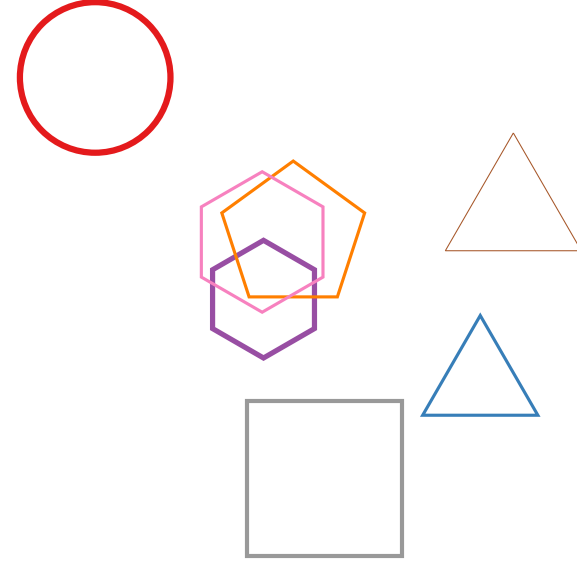[{"shape": "circle", "thickness": 3, "radius": 0.65, "center": [0.165, 0.865]}, {"shape": "triangle", "thickness": 1.5, "radius": 0.58, "center": [0.832, 0.338]}, {"shape": "hexagon", "thickness": 2.5, "radius": 0.51, "center": [0.456, 0.481]}, {"shape": "pentagon", "thickness": 1.5, "radius": 0.65, "center": [0.508, 0.59]}, {"shape": "triangle", "thickness": 0.5, "radius": 0.68, "center": [0.889, 0.633]}, {"shape": "hexagon", "thickness": 1.5, "radius": 0.61, "center": [0.454, 0.58]}, {"shape": "square", "thickness": 2, "radius": 0.67, "center": [0.562, 0.17]}]